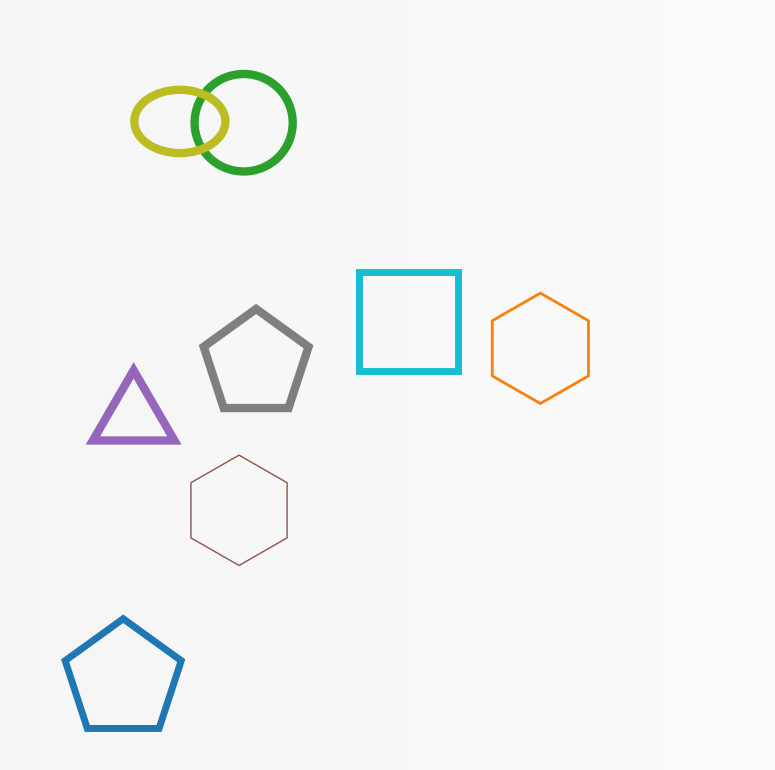[{"shape": "pentagon", "thickness": 2.5, "radius": 0.39, "center": [0.159, 0.118]}, {"shape": "hexagon", "thickness": 1, "radius": 0.36, "center": [0.697, 0.548]}, {"shape": "circle", "thickness": 3, "radius": 0.32, "center": [0.314, 0.841]}, {"shape": "triangle", "thickness": 3, "radius": 0.3, "center": [0.172, 0.458]}, {"shape": "hexagon", "thickness": 0.5, "radius": 0.36, "center": [0.308, 0.337]}, {"shape": "pentagon", "thickness": 3, "radius": 0.36, "center": [0.33, 0.528]}, {"shape": "oval", "thickness": 3, "radius": 0.29, "center": [0.232, 0.842]}, {"shape": "square", "thickness": 2.5, "radius": 0.32, "center": [0.527, 0.582]}]